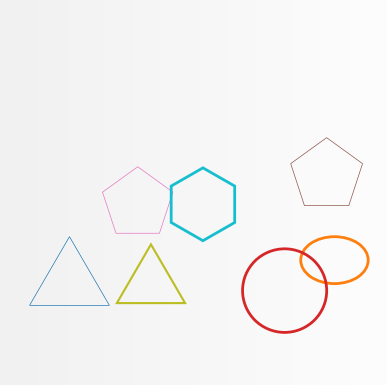[{"shape": "triangle", "thickness": 0.5, "radius": 0.59, "center": [0.179, 0.266]}, {"shape": "oval", "thickness": 2, "radius": 0.44, "center": [0.863, 0.324]}, {"shape": "circle", "thickness": 2, "radius": 0.54, "center": [0.735, 0.245]}, {"shape": "pentagon", "thickness": 0.5, "radius": 0.49, "center": [0.843, 0.545]}, {"shape": "pentagon", "thickness": 0.5, "radius": 0.48, "center": [0.355, 0.471]}, {"shape": "triangle", "thickness": 1.5, "radius": 0.51, "center": [0.39, 0.264]}, {"shape": "hexagon", "thickness": 2, "radius": 0.47, "center": [0.524, 0.469]}]